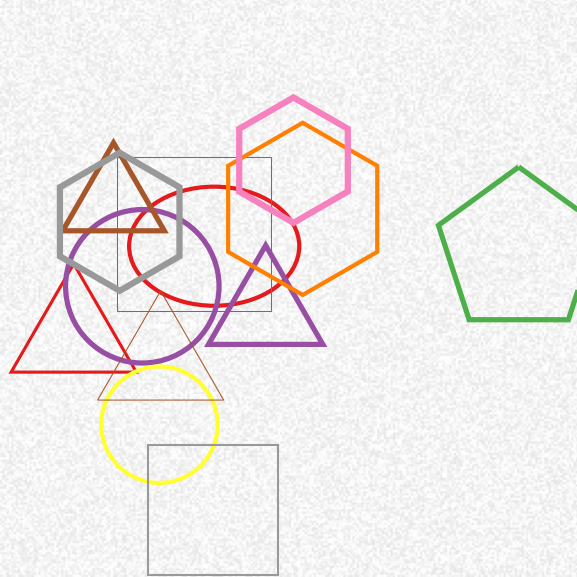[{"shape": "triangle", "thickness": 1.5, "radius": 0.63, "center": [0.128, 0.417]}, {"shape": "oval", "thickness": 2, "radius": 0.74, "center": [0.371, 0.573]}, {"shape": "square", "thickness": 0.5, "radius": 0.67, "center": [0.336, 0.594]}, {"shape": "pentagon", "thickness": 2.5, "radius": 0.73, "center": [0.898, 0.564]}, {"shape": "circle", "thickness": 2.5, "radius": 0.66, "center": [0.246, 0.503]}, {"shape": "triangle", "thickness": 2.5, "radius": 0.57, "center": [0.46, 0.46]}, {"shape": "hexagon", "thickness": 2, "radius": 0.75, "center": [0.524, 0.637]}, {"shape": "circle", "thickness": 2, "radius": 0.5, "center": [0.276, 0.264]}, {"shape": "triangle", "thickness": 0.5, "radius": 0.63, "center": [0.278, 0.369]}, {"shape": "triangle", "thickness": 2.5, "radius": 0.51, "center": [0.197, 0.65]}, {"shape": "hexagon", "thickness": 3, "radius": 0.54, "center": [0.508, 0.722]}, {"shape": "square", "thickness": 1, "radius": 0.56, "center": [0.369, 0.116]}, {"shape": "hexagon", "thickness": 3, "radius": 0.6, "center": [0.207, 0.615]}]